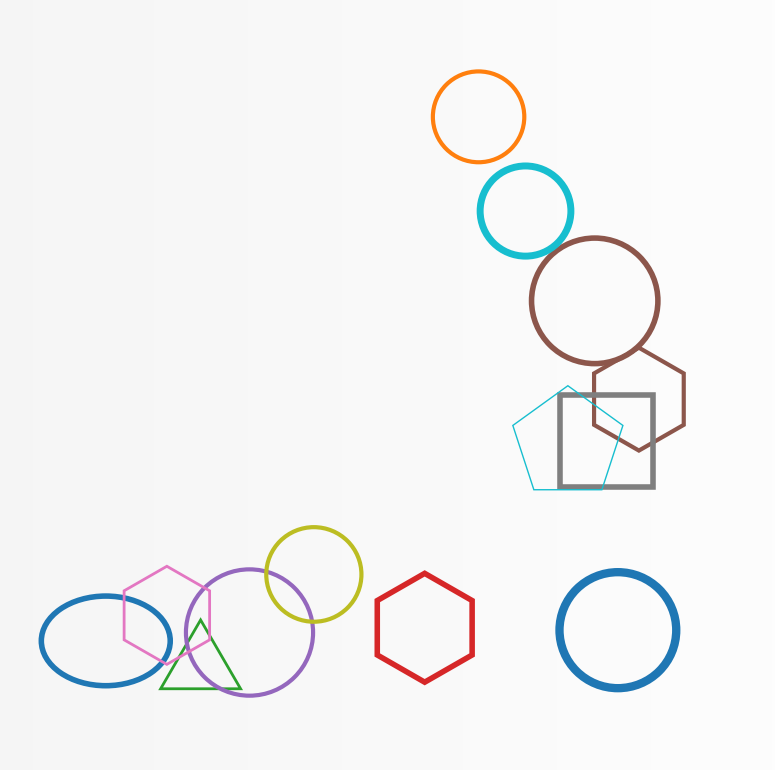[{"shape": "oval", "thickness": 2, "radius": 0.42, "center": [0.136, 0.168]}, {"shape": "circle", "thickness": 3, "radius": 0.38, "center": [0.797, 0.182]}, {"shape": "circle", "thickness": 1.5, "radius": 0.29, "center": [0.618, 0.848]}, {"shape": "triangle", "thickness": 1, "radius": 0.3, "center": [0.259, 0.135]}, {"shape": "hexagon", "thickness": 2, "radius": 0.35, "center": [0.548, 0.185]}, {"shape": "circle", "thickness": 1.5, "radius": 0.41, "center": [0.322, 0.179]}, {"shape": "circle", "thickness": 2, "radius": 0.41, "center": [0.767, 0.609]}, {"shape": "hexagon", "thickness": 1.5, "radius": 0.33, "center": [0.824, 0.482]}, {"shape": "hexagon", "thickness": 1, "radius": 0.32, "center": [0.215, 0.201]}, {"shape": "square", "thickness": 2, "radius": 0.3, "center": [0.783, 0.427]}, {"shape": "circle", "thickness": 1.5, "radius": 0.31, "center": [0.405, 0.254]}, {"shape": "pentagon", "thickness": 0.5, "radius": 0.37, "center": [0.733, 0.424]}, {"shape": "circle", "thickness": 2.5, "radius": 0.29, "center": [0.678, 0.726]}]